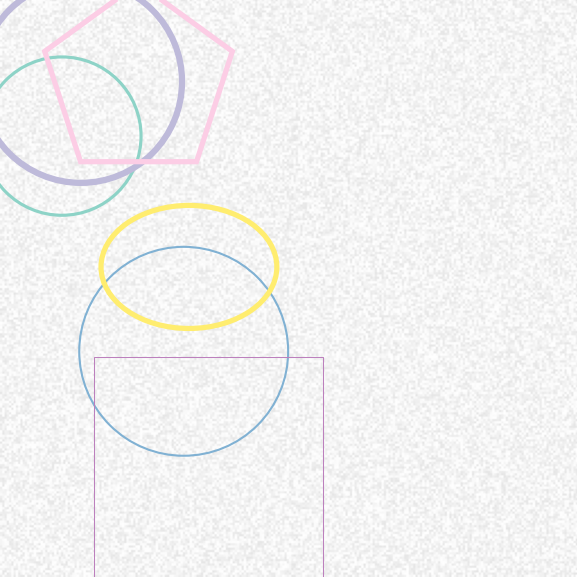[{"shape": "circle", "thickness": 1.5, "radius": 0.69, "center": [0.107, 0.763]}, {"shape": "circle", "thickness": 3, "radius": 0.88, "center": [0.14, 0.858]}, {"shape": "circle", "thickness": 1, "radius": 0.9, "center": [0.318, 0.391]}, {"shape": "pentagon", "thickness": 2.5, "radius": 0.85, "center": [0.24, 0.857]}, {"shape": "square", "thickness": 0.5, "radius": 0.99, "center": [0.361, 0.182]}, {"shape": "oval", "thickness": 2.5, "radius": 0.76, "center": [0.327, 0.537]}]